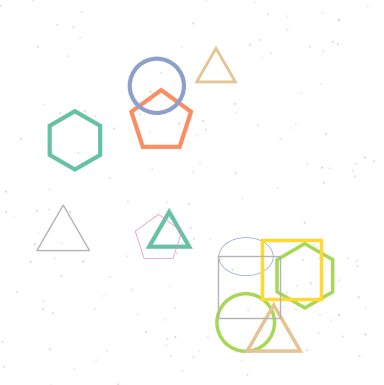[{"shape": "hexagon", "thickness": 3, "radius": 0.38, "center": [0.195, 0.635]}, {"shape": "triangle", "thickness": 3, "radius": 0.3, "center": [0.439, 0.389]}, {"shape": "pentagon", "thickness": 3, "radius": 0.41, "center": [0.419, 0.684]}, {"shape": "circle", "thickness": 3, "radius": 0.35, "center": [0.407, 0.777]}, {"shape": "oval", "thickness": 0.5, "radius": 0.35, "center": [0.639, 0.333]}, {"shape": "pentagon", "thickness": 0.5, "radius": 0.32, "center": [0.412, 0.38]}, {"shape": "circle", "thickness": 2.5, "radius": 0.37, "center": [0.638, 0.162]}, {"shape": "hexagon", "thickness": 2.5, "radius": 0.42, "center": [0.792, 0.284]}, {"shape": "square", "thickness": 2.5, "radius": 0.38, "center": [0.756, 0.301]}, {"shape": "triangle", "thickness": 2, "radius": 0.29, "center": [0.561, 0.816]}, {"shape": "triangle", "thickness": 2.5, "radius": 0.4, "center": [0.711, 0.128]}, {"shape": "triangle", "thickness": 1, "radius": 0.39, "center": [0.164, 0.389]}, {"shape": "square", "thickness": 1, "radius": 0.4, "center": [0.647, 0.255]}]